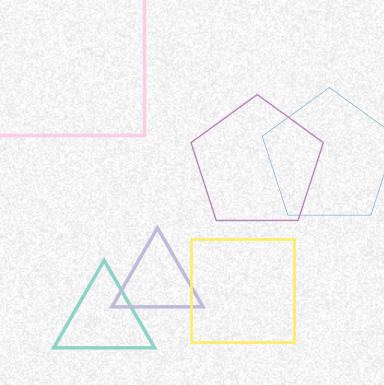[{"shape": "triangle", "thickness": 2.5, "radius": 0.76, "center": [0.27, 0.172]}, {"shape": "triangle", "thickness": 2.5, "radius": 0.68, "center": [0.409, 0.271]}, {"shape": "pentagon", "thickness": 0.5, "radius": 0.92, "center": [0.856, 0.589]}, {"shape": "square", "thickness": 2.5, "radius": 0.95, "center": [0.183, 0.841]}, {"shape": "pentagon", "thickness": 1, "radius": 0.9, "center": [0.668, 0.574]}, {"shape": "square", "thickness": 2, "radius": 0.67, "center": [0.629, 0.246]}]